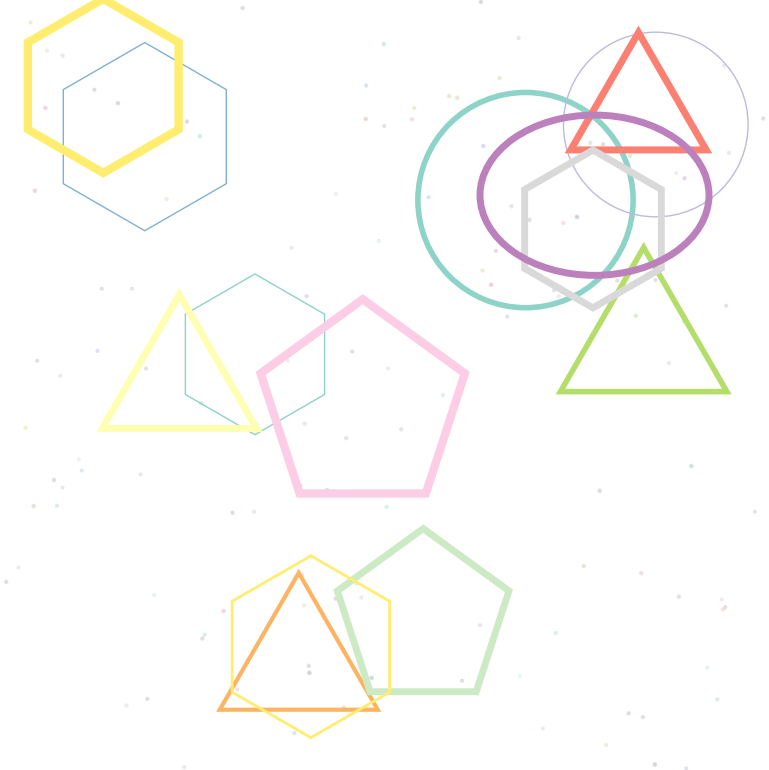[{"shape": "hexagon", "thickness": 0.5, "radius": 0.52, "center": [0.331, 0.54]}, {"shape": "circle", "thickness": 2, "radius": 0.7, "center": [0.682, 0.74]}, {"shape": "triangle", "thickness": 2.5, "radius": 0.58, "center": [0.233, 0.502]}, {"shape": "circle", "thickness": 0.5, "radius": 0.6, "center": [0.852, 0.838]}, {"shape": "triangle", "thickness": 2.5, "radius": 0.51, "center": [0.829, 0.856]}, {"shape": "hexagon", "thickness": 0.5, "radius": 0.61, "center": [0.188, 0.823]}, {"shape": "triangle", "thickness": 1.5, "radius": 0.59, "center": [0.388, 0.138]}, {"shape": "triangle", "thickness": 2, "radius": 0.62, "center": [0.836, 0.554]}, {"shape": "pentagon", "thickness": 3, "radius": 0.7, "center": [0.471, 0.472]}, {"shape": "hexagon", "thickness": 2.5, "radius": 0.51, "center": [0.77, 0.703]}, {"shape": "oval", "thickness": 2.5, "radius": 0.74, "center": [0.772, 0.747]}, {"shape": "pentagon", "thickness": 2.5, "radius": 0.59, "center": [0.55, 0.196]}, {"shape": "hexagon", "thickness": 3, "radius": 0.57, "center": [0.134, 0.888]}, {"shape": "hexagon", "thickness": 1, "radius": 0.59, "center": [0.404, 0.16]}]